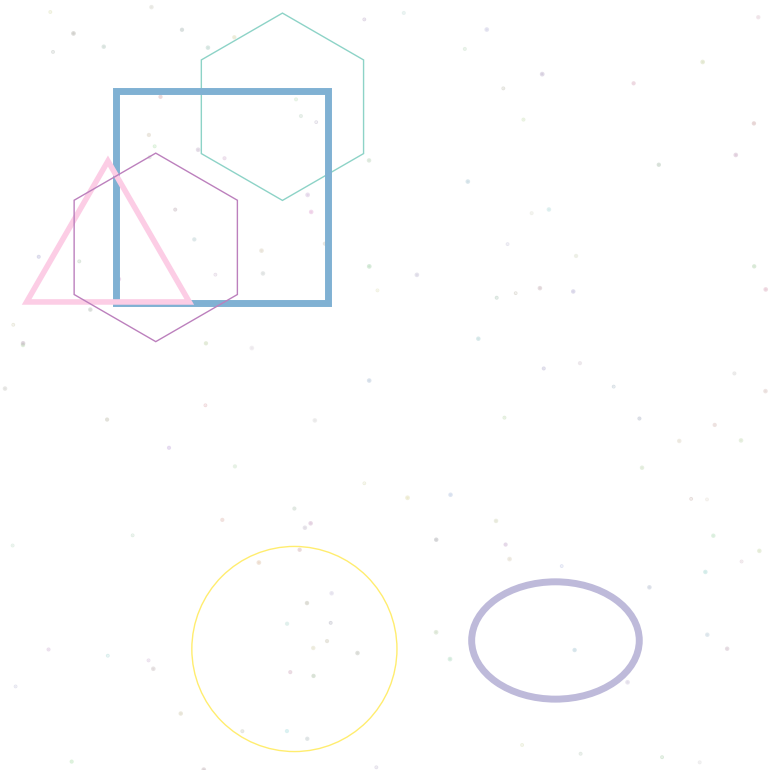[{"shape": "hexagon", "thickness": 0.5, "radius": 0.61, "center": [0.367, 0.861]}, {"shape": "oval", "thickness": 2.5, "radius": 0.54, "center": [0.721, 0.168]}, {"shape": "square", "thickness": 2.5, "radius": 0.69, "center": [0.289, 0.744]}, {"shape": "triangle", "thickness": 2, "radius": 0.61, "center": [0.14, 0.669]}, {"shape": "hexagon", "thickness": 0.5, "radius": 0.61, "center": [0.202, 0.679]}, {"shape": "circle", "thickness": 0.5, "radius": 0.67, "center": [0.382, 0.157]}]